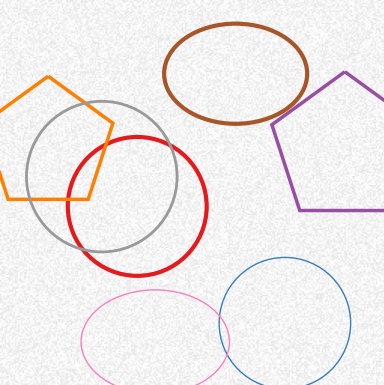[{"shape": "circle", "thickness": 3, "radius": 0.9, "center": [0.356, 0.464]}, {"shape": "circle", "thickness": 1, "radius": 0.85, "center": [0.74, 0.161]}, {"shape": "pentagon", "thickness": 2.5, "radius": 1.0, "center": [0.896, 0.614]}, {"shape": "pentagon", "thickness": 2.5, "radius": 0.88, "center": [0.125, 0.625]}, {"shape": "oval", "thickness": 3, "radius": 0.93, "center": [0.612, 0.809]}, {"shape": "oval", "thickness": 1, "radius": 0.96, "center": [0.403, 0.112]}, {"shape": "circle", "thickness": 2, "radius": 0.98, "center": [0.264, 0.541]}]